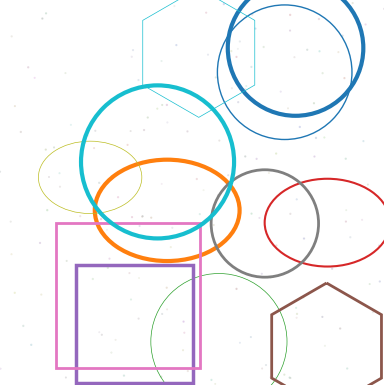[{"shape": "circle", "thickness": 1, "radius": 0.87, "center": [0.739, 0.812]}, {"shape": "circle", "thickness": 3, "radius": 0.88, "center": [0.768, 0.875]}, {"shape": "oval", "thickness": 3, "radius": 0.94, "center": [0.434, 0.454]}, {"shape": "circle", "thickness": 0.5, "radius": 0.88, "center": [0.569, 0.113]}, {"shape": "oval", "thickness": 1.5, "radius": 0.81, "center": [0.85, 0.422]}, {"shape": "square", "thickness": 2.5, "radius": 0.76, "center": [0.349, 0.158]}, {"shape": "hexagon", "thickness": 2, "radius": 0.82, "center": [0.848, 0.1]}, {"shape": "square", "thickness": 2, "radius": 0.94, "center": [0.333, 0.233]}, {"shape": "circle", "thickness": 2, "radius": 0.7, "center": [0.688, 0.42]}, {"shape": "oval", "thickness": 0.5, "radius": 0.67, "center": [0.234, 0.539]}, {"shape": "circle", "thickness": 3, "radius": 0.99, "center": [0.409, 0.579]}, {"shape": "hexagon", "thickness": 0.5, "radius": 0.84, "center": [0.516, 0.863]}]